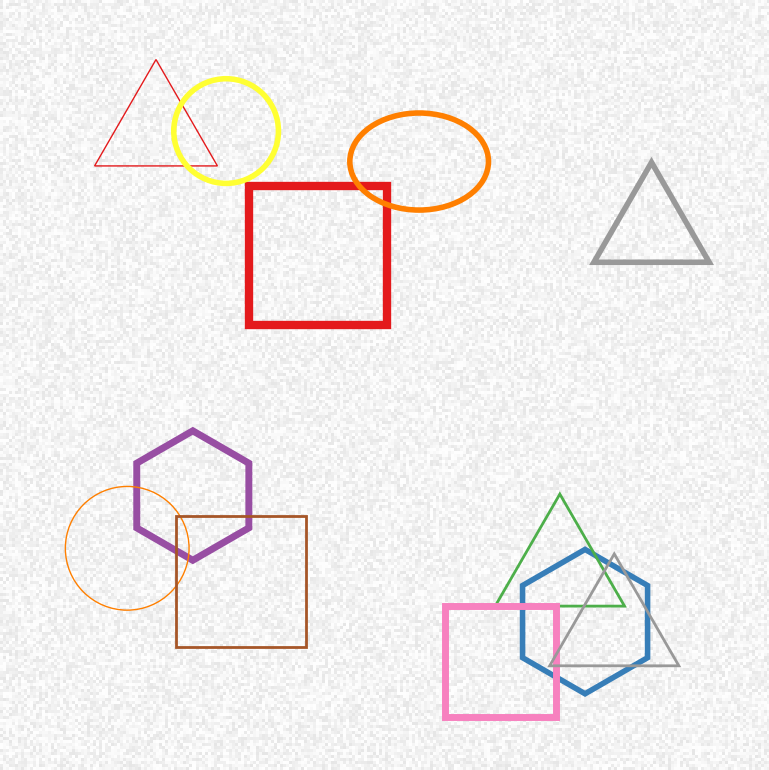[{"shape": "triangle", "thickness": 0.5, "radius": 0.46, "center": [0.203, 0.831]}, {"shape": "square", "thickness": 3, "radius": 0.45, "center": [0.413, 0.668]}, {"shape": "hexagon", "thickness": 2, "radius": 0.47, "center": [0.76, 0.193]}, {"shape": "triangle", "thickness": 1, "radius": 0.48, "center": [0.727, 0.261]}, {"shape": "hexagon", "thickness": 2.5, "radius": 0.42, "center": [0.25, 0.356]}, {"shape": "circle", "thickness": 0.5, "radius": 0.4, "center": [0.165, 0.288]}, {"shape": "oval", "thickness": 2, "radius": 0.45, "center": [0.544, 0.79]}, {"shape": "circle", "thickness": 2, "radius": 0.34, "center": [0.294, 0.83]}, {"shape": "square", "thickness": 1, "radius": 0.42, "center": [0.313, 0.245]}, {"shape": "square", "thickness": 2.5, "radius": 0.36, "center": [0.65, 0.141]}, {"shape": "triangle", "thickness": 2, "radius": 0.43, "center": [0.846, 0.703]}, {"shape": "triangle", "thickness": 1, "radius": 0.48, "center": [0.798, 0.184]}]